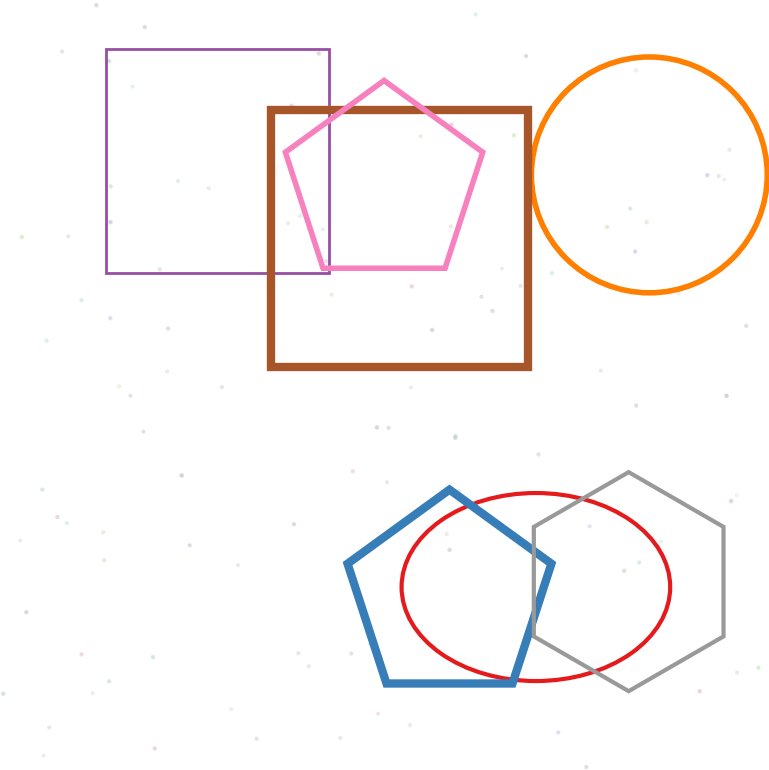[{"shape": "oval", "thickness": 1.5, "radius": 0.87, "center": [0.696, 0.238]}, {"shape": "pentagon", "thickness": 3, "radius": 0.7, "center": [0.584, 0.225]}, {"shape": "square", "thickness": 1, "radius": 0.73, "center": [0.282, 0.791]}, {"shape": "circle", "thickness": 2, "radius": 0.77, "center": [0.843, 0.773]}, {"shape": "square", "thickness": 3, "radius": 0.84, "center": [0.519, 0.69]}, {"shape": "pentagon", "thickness": 2, "radius": 0.67, "center": [0.499, 0.761]}, {"shape": "hexagon", "thickness": 1.5, "radius": 0.71, "center": [0.816, 0.245]}]